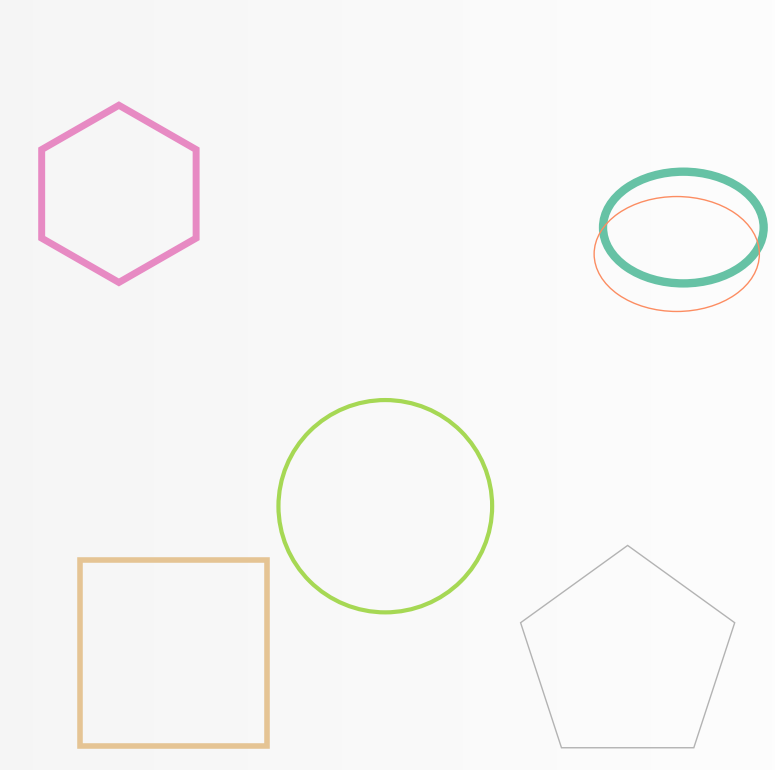[{"shape": "oval", "thickness": 3, "radius": 0.52, "center": [0.882, 0.704]}, {"shape": "oval", "thickness": 0.5, "radius": 0.53, "center": [0.873, 0.67]}, {"shape": "hexagon", "thickness": 2.5, "radius": 0.58, "center": [0.153, 0.748]}, {"shape": "circle", "thickness": 1.5, "radius": 0.69, "center": [0.497, 0.343]}, {"shape": "square", "thickness": 2, "radius": 0.6, "center": [0.224, 0.152]}, {"shape": "pentagon", "thickness": 0.5, "radius": 0.73, "center": [0.81, 0.146]}]